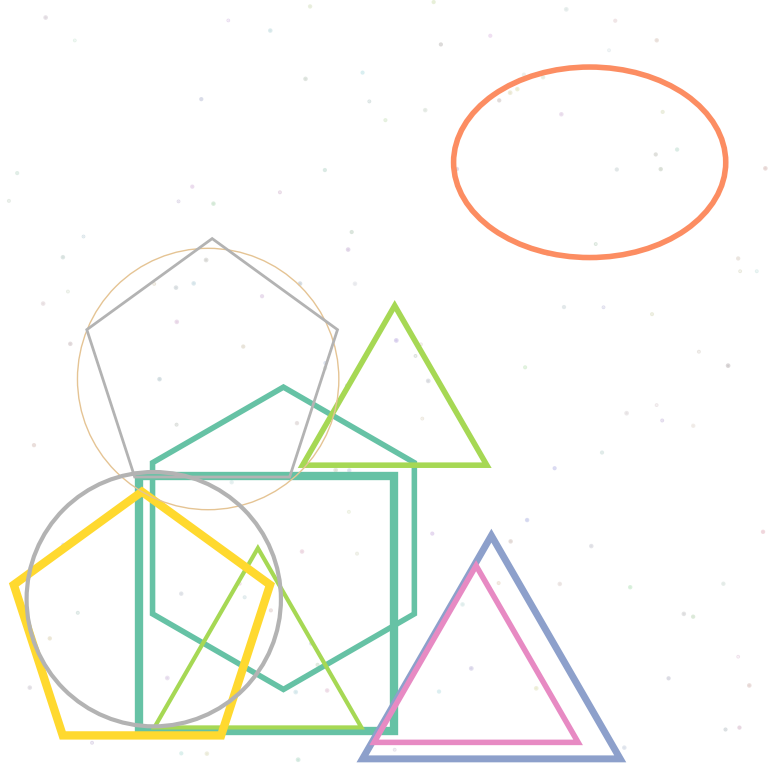[{"shape": "square", "thickness": 3, "radius": 0.83, "center": [0.346, 0.217]}, {"shape": "hexagon", "thickness": 2, "radius": 0.98, "center": [0.368, 0.301]}, {"shape": "oval", "thickness": 2, "radius": 0.88, "center": [0.766, 0.789]}, {"shape": "triangle", "thickness": 2.5, "radius": 0.97, "center": [0.638, 0.111]}, {"shape": "triangle", "thickness": 2, "radius": 0.76, "center": [0.618, 0.112]}, {"shape": "triangle", "thickness": 1.5, "radius": 0.78, "center": [0.335, 0.133]}, {"shape": "triangle", "thickness": 2, "radius": 0.69, "center": [0.513, 0.465]}, {"shape": "pentagon", "thickness": 3, "radius": 0.87, "center": [0.184, 0.186]}, {"shape": "circle", "thickness": 0.5, "radius": 0.85, "center": [0.27, 0.508]}, {"shape": "circle", "thickness": 1.5, "radius": 0.83, "center": [0.2, 0.222]}, {"shape": "pentagon", "thickness": 1, "radius": 0.86, "center": [0.276, 0.519]}]